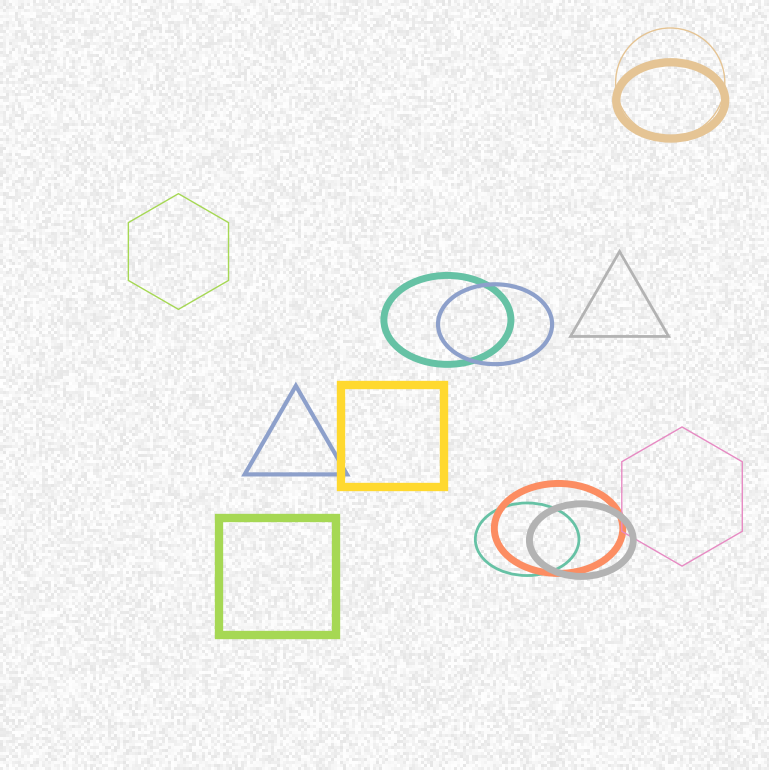[{"shape": "oval", "thickness": 1, "radius": 0.34, "center": [0.685, 0.3]}, {"shape": "oval", "thickness": 2.5, "radius": 0.41, "center": [0.581, 0.585]}, {"shape": "oval", "thickness": 2.5, "radius": 0.42, "center": [0.725, 0.314]}, {"shape": "triangle", "thickness": 1.5, "radius": 0.38, "center": [0.384, 0.422]}, {"shape": "oval", "thickness": 1.5, "radius": 0.37, "center": [0.643, 0.579]}, {"shape": "hexagon", "thickness": 0.5, "radius": 0.45, "center": [0.886, 0.355]}, {"shape": "hexagon", "thickness": 0.5, "radius": 0.38, "center": [0.232, 0.673]}, {"shape": "square", "thickness": 3, "radius": 0.38, "center": [0.361, 0.252]}, {"shape": "square", "thickness": 3, "radius": 0.33, "center": [0.51, 0.434]}, {"shape": "oval", "thickness": 3, "radius": 0.35, "center": [0.871, 0.87]}, {"shape": "circle", "thickness": 0.5, "radius": 0.35, "center": [0.87, 0.893]}, {"shape": "oval", "thickness": 2.5, "radius": 0.34, "center": [0.755, 0.299]}, {"shape": "triangle", "thickness": 1, "radius": 0.37, "center": [0.805, 0.6]}]